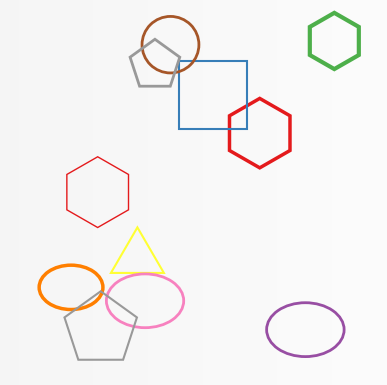[{"shape": "hexagon", "thickness": 2.5, "radius": 0.45, "center": [0.67, 0.654]}, {"shape": "hexagon", "thickness": 1, "radius": 0.46, "center": [0.252, 0.501]}, {"shape": "square", "thickness": 1.5, "radius": 0.44, "center": [0.549, 0.753]}, {"shape": "hexagon", "thickness": 3, "radius": 0.37, "center": [0.863, 0.894]}, {"shape": "oval", "thickness": 2, "radius": 0.5, "center": [0.788, 0.144]}, {"shape": "oval", "thickness": 2.5, "radius": 0.41, "center": [0.183, 0.254]}, {"shape": "triangle", "thickness": 1.5, "radius": 0.39, "center": [0.355, 0.331]}, {"shape": "circle", "thickness": 2, "radius": 0.37, "center": [0.44, 0.884]}, {"shape": "oval", "thickness": 2, "radius": 0.5, "center": [0.374, 0.219]}, {"shape": "pentagon", "thickness": 1.5, "radius": 0.49, "center": [0.26, 0.145]}, {"shape": "pentagon", "thickness": 2, "radius": 0.34, "center": [0.4, 0.831]}]